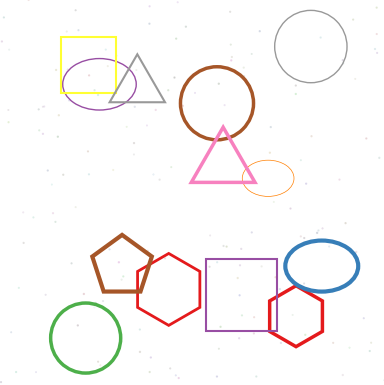[{"shape": "hexagon", "thickness": 2.5, "radius": 0.4, "center": [0.769, 0.179]}, {"shape": "hexagon", "thickness": 2, "radius": 0.47, "center": [0.438, 0.248]}, {"shape": "oval", "thickness": 3, "radius": 0.47, "center": [0.836, 0.309]}, {"shape": "circle", "thickness": 2.5, "radius": 0.45, "center": [0.223, 0.122]}, {"shape": "square", "thickness": 1.5, "radius": 0.47, "center": [0.627, 0.234]}, {"shape": "oval", "thickness": 1, "radius": 0.48, "center": [0.258, 0.781]}, {"shape": "oval", "thickness": 0.5, "radius": 0.34, "center": [0.696, 0.537]}, {"shape": "square", "thickness": 1.5, "radius": 0.36, "center": [0.23, 0.832]}, {"shape": "circle", "thickness": 2.5, "radius": 0.47, "center": [0.564, 0.732]}, {"shape": "pentagon", "thickness": 3, "radius": 0.41, "center": [0.317, 0.309]}, {"shape": "triangle", "thickness": 2.5, "radius": 0.48, "center": [0.58, 0.574]}, {"shape": "circle", "thickness": 1, "radius": 0.47, "center": [0.807, 0.879]}, {"shape": "triangle", "thickness": 1.5, "radius": 0.42, "center": [0.357, 0.776]}]